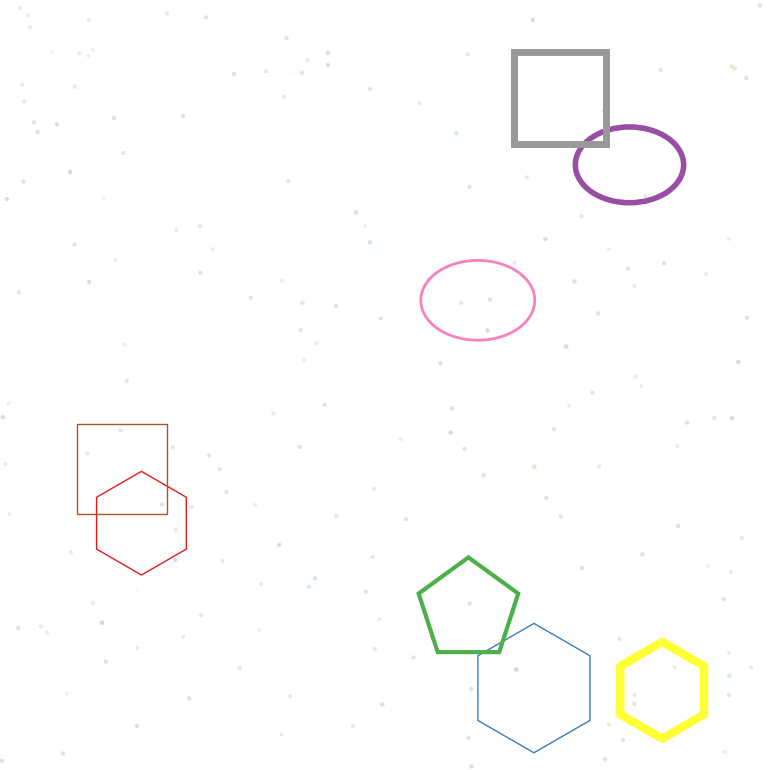[{"shape": "hexagon", "thickness": 0.5, "radius": 0.34, "center": [0.184, 0.321]}, {"shape": "hexagon", "thickness": 0.5, "radius": 0.42, "center": [0.693, 0.106]}, {"shape": "pentagon", "thickness": 1.5, "radius": 0.34, "center": [0.608, 0.208]}, {"shape": "oval", "thickness": 2, "radius": 0.35, "center": [0.818, 0.786]}, {"shape": "hexagon", "thickness": 3, "radius": 0.31, "center": [0.86, 0.104]}, {"shape": "square", "thickness": 0.5, "radius": 0.29, "center": [0.159, 0.391]}, {"shape": "oval", "thickness": 1, "radius": 0.37, "center": [0.621, 0.61]}, {"shape": "square", "thickness": 2.5, "radius": 0.3, "center": [0.727, 0.873]}]